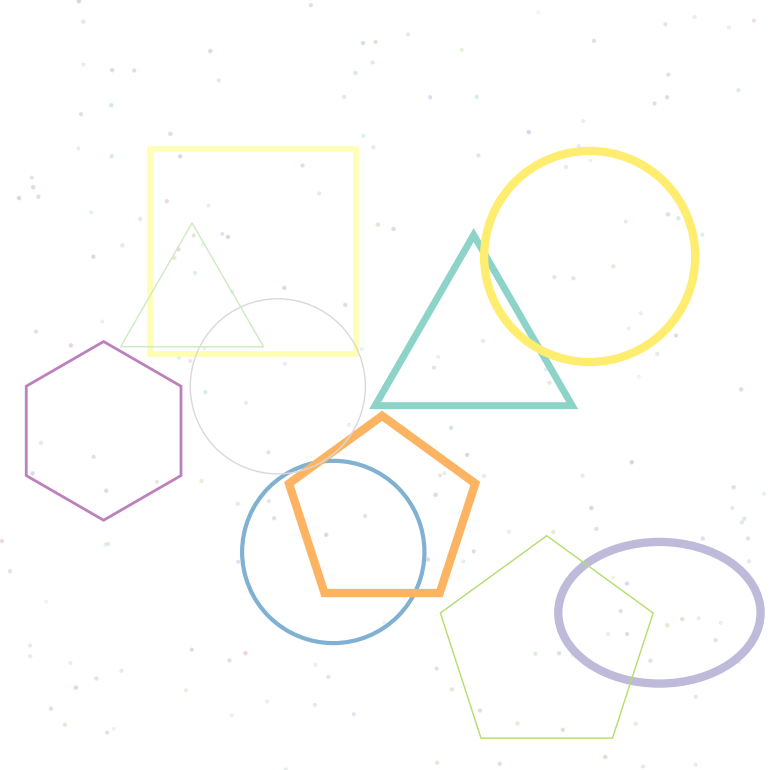[{"shape": "triangle", "thickness": 2.5, "radius": 0.74, "center": [0.615, 0.547]}, {"shape": "square", "thickness": 2, "radius": 0.67, "center": [0.329, 0.674]}, {"shape": "oval", "thickness": 3, "radius": 0.66, "center": [0.856, 0.204]}, {"shape": "circle", "thickness": 1.5, "radius": 0.59, "center": [0.433, 0.283]}, {"shape": "pentagon", "thickness": 3, "radius": 0.64, "center": [0.496, 0.333]}, {"shape": "pentagon", "thickness": 0.5, "radius": 0.73, "center": [0.71, 0.159]}, {"shape": "circle", "thickness": 0.5, "radius": 0.57, "center": [0.361, 0.498]}, {"shape": "hexagon", "thickness": 1, "radius": 0.58, "center": [0.135, 0.44]}, {"shape": "triangle", "thickness": 0.5, "radius": 0.54, "center": [0.249, 0.603]}, {"shape": "circle", "thickness": 3, "radius": 0.69, "center": [0.766, 0.667]}]